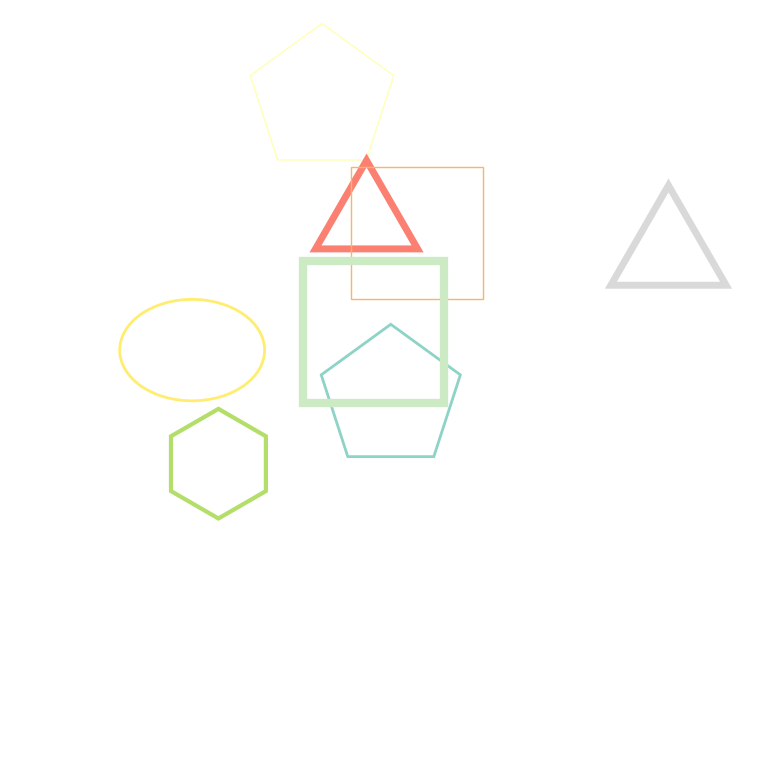[{"shape": "pentagon", "thickness": 1, "radius": 0.48, "center": [0.508, 0.484]}, {"shape": "pentagon", "thickness": 0.5, "radius": 0.49, "center": [0.418, 0.872]}, {"shape": "triangle", "thickness": 2.5, "radius": 0.38, "center": [0.476, 0.715]}, {"shape": "square", "thickness": 0.5, "radius": 0.43, "center": [0.542, 0.698]}, {"shape": "hexagon", "thickness": 1.5, "radius": 0.36, "center": [0.284, 0.398]}, {"shape": "triangle", "thickness": 2.5, "radius": 0.43, "center": [0.868, 0.673]}, {"shape": "square", "thickness": 3, "radius": 0.46, "center": [0.485, 0.569]}, {"shape": "oval", "thickness": 1, "radius": 0.47, "center": [0.25, 0.545]}]